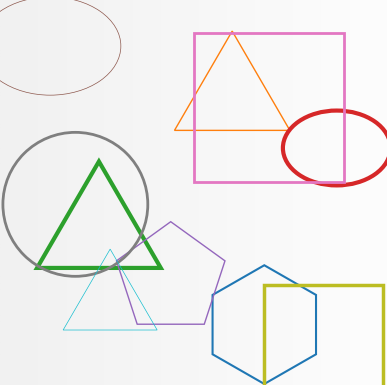[{"shape": "hexagon", "thickness": 1.5, "radius": 0.77, "center": [0.682, 0.157]}, {"shape": "triangle", "thickness": 1, "radius": 0.86, "center": [0.599, 0.747]}, {"shape": "triangle", "thickness": 3, "radius": 0.92, "center": [0.255, 0.396]}, {"shape": "oval", "thickness": 3, "radius": 0.69, "center": [0.869, 0.616]}, {"shape": "pentagon", "thickness": 1, "radius": 0.74, "center": [0.441, 0.277]}, {"shape": "oval", "thickness": 0.5, "radius": 0.91, "center": [0.13, 0.88]}, {"shape": "square", "thickness": 2, "radius": 0.97, "center": [0.694, 0.721]}, {"shape": "circle", "thickness": 2, "radius": 0.93, "center": [0.194, 0.469]}, {"shape": "square", "thickness": 2.5, "radius": 0.77, "center": [0.834, 0.107]}, {"shape": "triangle", "thickness": 0.5, "radius": 0.7, "center": [0.284, 0.213]}]